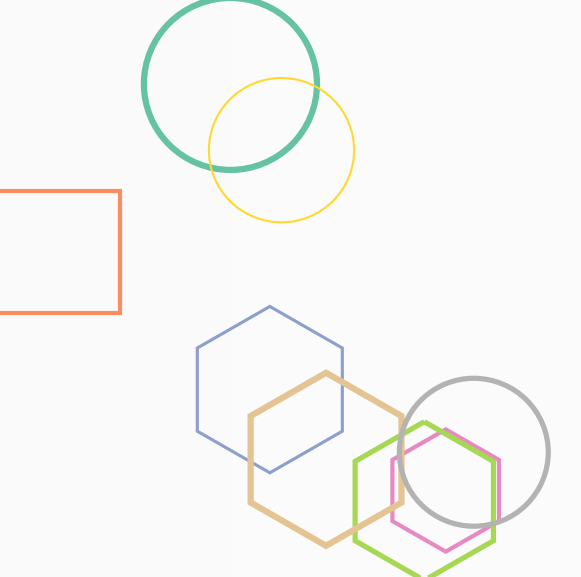[{"shape": "circle", "thickness": 3, "radius": 0.74, "center": [0.396, 0.854]}, {"shape": "square", "thickness": 2, "radius": 0.53, "center": [0.101, 0.563]}, {"shape": "hexagon", "thickness": 1.5, "radius": 0.72, "center": [0.464, 0.324]}, {"shape": "hexagon", "thickness": 2, "radius": 0.53, "center": [0.767, 0.15]}, {"shape": "hexagon", "thickness": 2.5, "radius": 0.69, "center": [0.73, 0.132]}, {"shape": "circle", "thickness": 1, "radius": 0.62, "center": [0.484, 0.739]}, {"shape": "hexagon", "thickness": 3, "radius": 0.75, "center": [0.561, 0.204]}, {"shape": "circle", "thickness": 2.5, "radius": 0.64, "center": [0.815, 0.216]}]